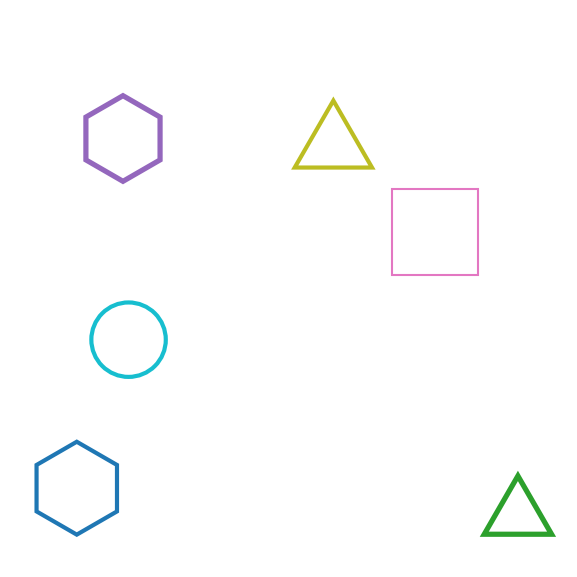[{"shape": "hexagon", "thickness": 2, "radius": 0.4, "center": [0.133, 0.154]}, {"shape": "triangle", "thickness": 2.5, "radius": 0.34, "center": [0.897, 0.108]}, {"shape": "hexagon", "thickness": 2.5, "radius": 0.37, "center": [0.213, 0.759]}, {"shape": "square", "thickness": 1, "radius": 0.37, "center": [0.753, 0.597]}, {"shape": "triangle", "thickness": 2, "radius": 0.39, "center": [0.577, 0.748]}, {"shape": "circle", "thickness": 2, "radius": 0.32, "center": [0.223, 0.411]}]